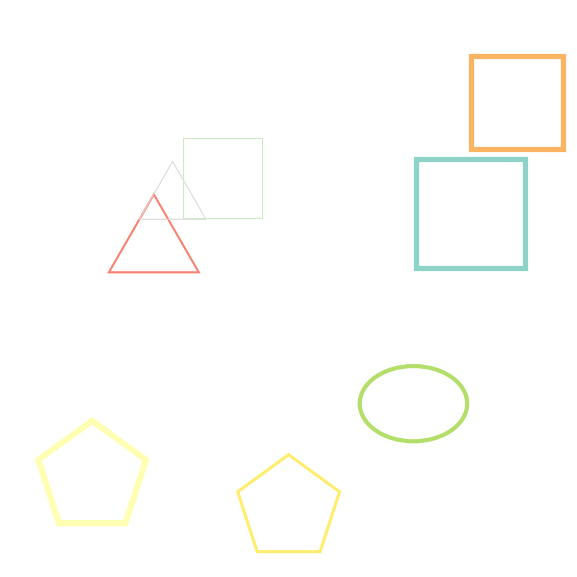[{"shape": "square", "thickness": 2.5, "radius": 0.47, "center": [0.815, 0.629]}, {"shape": "pentagon", "thickness": 3, "radius": 0.49, "center": [0.16, 0.173]}, {"shape": "triangle", "thickness": 1, "radius": 0.45, "center": [0.266, 0.573]}, {"shape": "square", "thickness": 2.5, "radius": 0.4, "center": [0.895, 0.822]}, {"shape": "oval", "thickness": 2, "radius": 0.47, "center": [0.716, 0.3]}, {"shape": "triangle", "thickness": 0.5, "radius": 0.33, "center": [0.299, 0.653]}, {"shape": "square", "thickness": 0.5, "radius": 0.34, "center": [0.385, 0.691]}, {"shape": "pentagon", "thickness": 1.5, "radius": 0.46, "center": [0.5, 0.119]}]